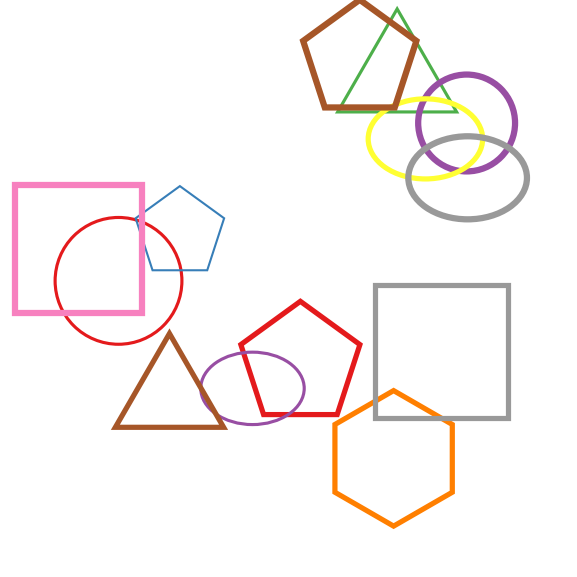[{"shape": "circle", "thickness": 1.5, "radius": 0.55, "center": [0.205, 0.513]}, {"shape": "pentagon", "thickness": 2.5, "radius": 0.54, "center": [0.52, 0.369]}, {"shape": "pentagon", "thickness": 1, "radius": 0.4, "center": [0.311, 0.596]}, {"shape": "triangle", "thickness": 1.5, "radius": 0.59, "center": [0.688, 0.865]}, {"shape": "circle", "thickness": 3, "radius": 0.42, "center": [0.808, 0.786]}, {"shape": "oval", "thickness": 1.5, "radius": 0.45, "center": [0.437, 0.327]}, {"shape": "hexagon", "thickness": 2.5, "radius": 0.59, "center": [0.682, 0.205]}, {"shape": "oval", "thickness": 2.5, "radius": 0.5, "center": [0.737, 0.759]}, {"shape": "triangle", "thickness": 2.5, "radius": 0.54, "center": [0.293, 0.313]}, {"shape": "pentagon", "thickness": 3, "radius": 0.52, "center": [0.623, 0.896]}, {"shape": "square", "thickness": 3, "radius": 0.55, "center": [0.136, 0.568]}, {"shape": "oval", "thickness": 3, "radius": 0.51, "center": [0.81, 0.691]}, {"shape": "square", "thickness": 2.5, "radius": 0.58, "center": [0.765, 0.39]}]